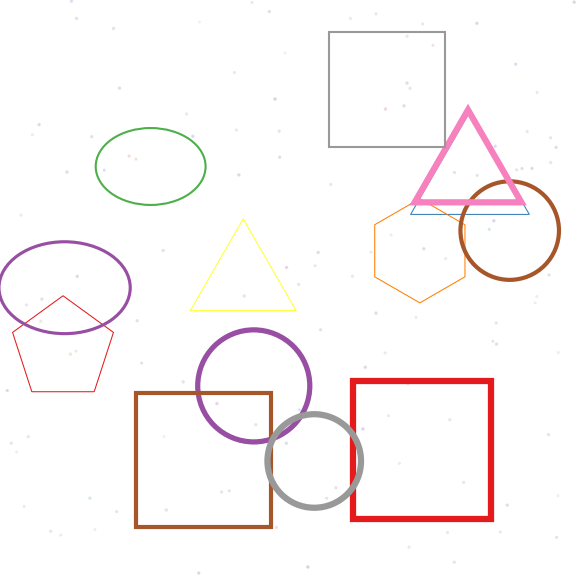[{"shape": "square", "thickness": 3, "radius": 0.6, "center": [0.731, 0.22]}, {"shape": "pentagon", "thickness": 0.5, "radius": 0.46, "center": [0.109, 0.395]}, {"shape": "triangle", "thickness": 0.5, "radius": 0.59, "center": [0.814, 0.687]}, {"shape": "oval", "thickness": 1, "radius": 0.48, "center": [0.261, 0.711]}, {"shape": "circle", "thickness": 2.5, "radius": 0.49, "center": [0.439, 0.331]}, {"shape": "oval", "thickness": 1.5, "radius": 0.57, "center": [0.112, 0.501]}, {"shape": "hexagon", "thickness": 0.5, "radius": 0.45, "center": [0.727, 0.565]}, {"shape": "triangle", "thickness": 0.5, "radius": 0.53, "center": [0.421, 0.514]}, {"shape": "circle", "thickness": 2, "radius": 0.43, "center": [0.883, 0.6]}, {"shape": "square", "thickness": 2, "radius": 0.58, "center": [0.353, 0.202]}, {"shape": "triangle", "thickness": 3, "radius": 0.53, "center": [0.81, 0.702]}, {"shape": "square", "thickness": 1, "radius": 0.5, "center": [0.67, 0.844]}, {"shape": "circle", "thickness": 3, "radius": 0.41, "center": [0.544, 0.201]}]